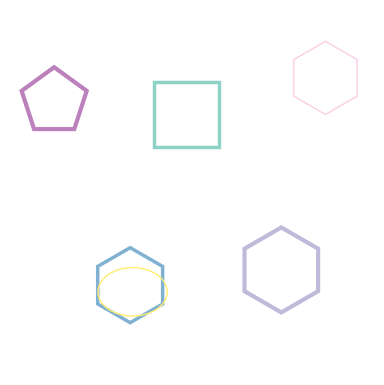[{"shape": "square", "thickness": 2.5, "radius": 0.42, "center": [0.485, 0.702]}, {"shape": "hexagon", "thickness": 3, "radius": 0.55, "center": [0.731, 0.299]}, {"shape": "hexagon", "thickness": 2.5, "radius": 0.49, "center": [0.338, 0.259]}, {"shape": "hexagon", "thickness": 1, "radius": 0.47, "center": [0.845, 0.798]}, {"shape": "pentagon", "thickness": 3, "radius": 0.44, "center": [0.141, 0.737]}, {"shape": "oval", "thickness": 1, "radius": 0.45, "center": [0.344, 0.242]}]